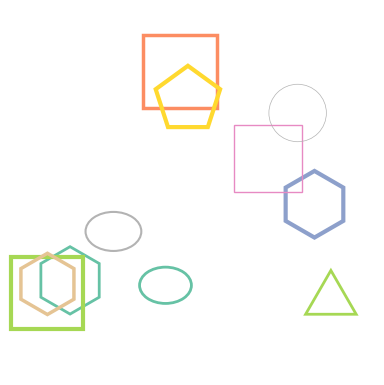[{"shape": "hexagon", "thickness": 2, "radius": 0.44, "center": [0.182, 0.272]}, {"shape": "oval", "thickness": 2, "radius": 0.34, "center": [0.43, 0.259]}, {"shape": "square", "thickness": 2.5, "radius": 0.48, "center": [0.468, 0.814]}, {"shape": "hexagon", "thickness": 3, "radius": 0.43, "center": [0.817, 0.469]}, {"shape": "square", "thickness": 1, "radius": 0.44, "center": [0.696, 0.588]}, {"shape": "square", "thickness": 3, "radius": 0.47, "center": [0.122, 0.24]}, {"shape": "triangle", "thickness": 2, "radius": 0.38, "center": [0.859, 0.222]}, {"shape": "pentagon", "thickness": 3, "radius": 0.44, "center": [0.488, 0.741]}, {"shape": "hexagon", "thickness": 2.5, "radius": 0.4, "center": [0.123, 0.263]}, {"shape": "circle", "thickness": 0.5, "radius": 0.37, "center": [0.773, 0.707]}, {"shape": "oval", "thickness": 1.5, "radius": 0.36, "center": [0.295, 0.399]}]